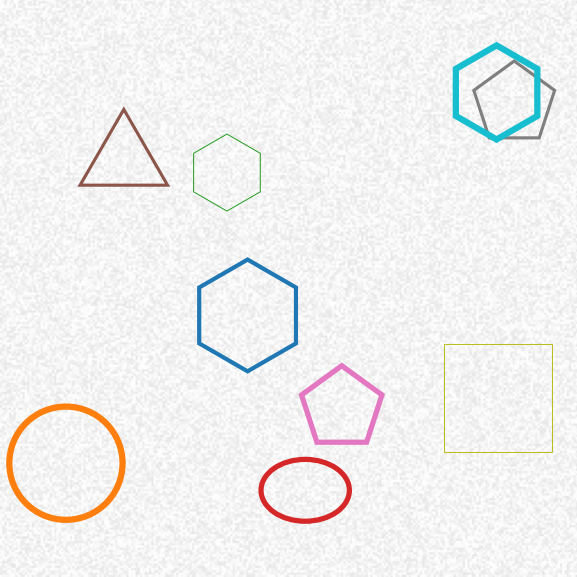[{"shape": "hexagon", "thickness": 2, "radius": 0.48, "center": [0.429, 0.453]}, {"shape": "circle", "thickness": 3, "radius": 0.49, "center": [0.114, 0.197]}, {"shape": "hexagon", "thickness": 0.5, "radius": 0.33, "center": [0.393, 0.7]}, {"shape": "oval", "thickness": 2.5, "radius": 0.38, "center": [0.528, 0.15]}, {"shape": "triangle", "thickness": 1.5, "radius": 0.44, "center": [0.214, 0.722]}, {"shape": "pentagon", "thickness": 2.5, "radius": 0.37, "center": [0.592, 0.293]}, {"shape": "pentagon", "thickness": 1.5, "radius": 0.37, "center": [0.89, 0.82]}, {"shape": "square", "thickness": 0.5, "radius": 0.47, "center": [0.862, 0.31]}, {"shape": "hexagon", "thickness": 3, "radius": 0.41, "center": [0.86, 0.839]}]